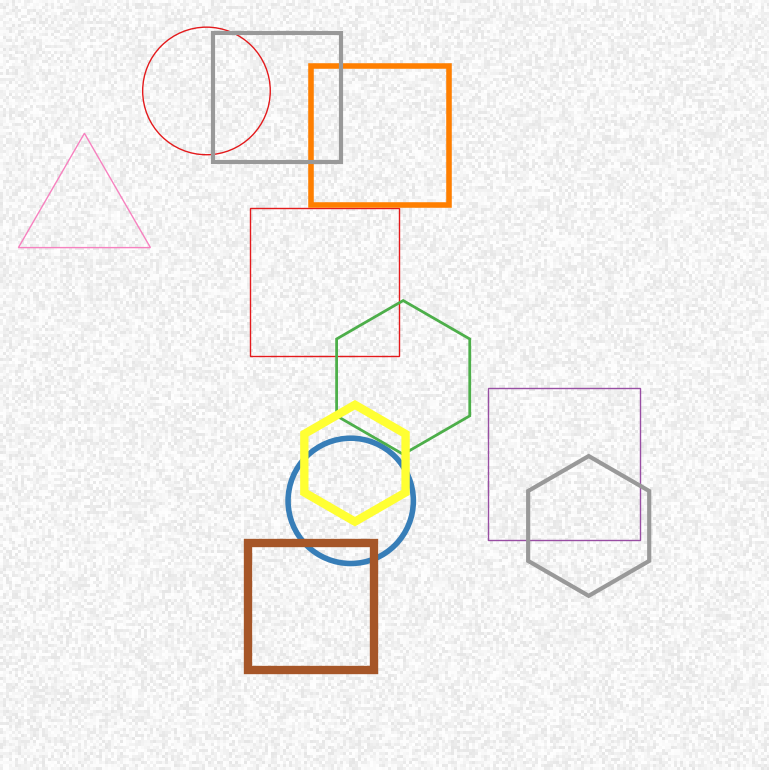[{"shape": "circle", "thickness": 0.5, "radius": 0.41, "center": [0.268, 0.882]}, {"shape": "square", "thickness": 0.5, "radius": 0.48, "center": [0.422, 0.634]}, {"shape": "circle", "thickness": 2, "radius": 0.41, "center": [0.455, 0.35]}, {"shape": "hexagon", "thickness": 1, "radius": 0.5, "center": [0.524, 0.51]}, {"shape": "square", "thickness": 0.5, "radius": 0.49, "center": [0.733, 0.398]}, {"shape": "square", "thickness": 2, "radius": 0.45, "center": [0.494, 0.824]}, {"shape": "hexagon", "thickness": 3, "radius": 0.38, "center": [0.461, 0.398]}, {"shape": "square", "thickness": 3, "radius": 0.41, "center": [0.404, 0.212]}, {"shape": "triangle", "thickness": 0.5, "radius": 0.49, "center": [0.11, 0.728]}, {"shape": "square", "thickness": 1.5, "radius": 0.42, "center": [0.36, 0.873]}, {"shape": "hexagon", "thickness": 1.5, "radius": 0.45, "center": [0.765, 0.317]}]